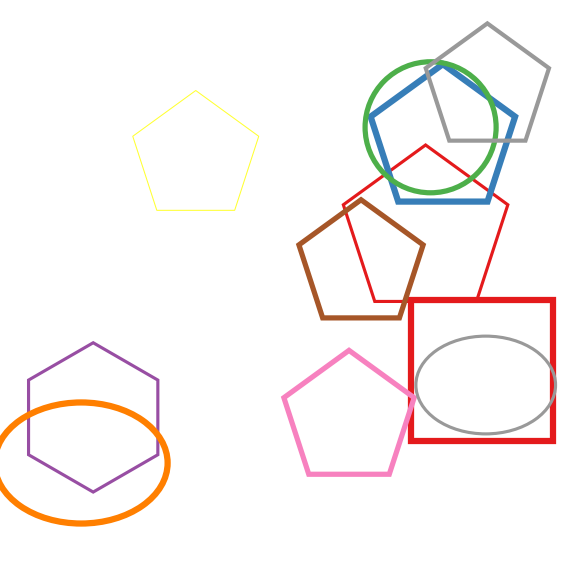[{"shape": "square", "thickness": 3, "radius": 0.61, "center": [0.835, 0.358]}, {"shape": "pentagon", "thickness": 1.5, "radius": 0.75, "center": [0.737, 0.598]}, {"shape": "pentagon", "thickness": 3, "radius": 0.66, "center": [0.767, 0.756]}, {"shape": "circle", "thickness": 2.5, "radius": 0.57, "center": [0.746, 0.779]}, {"shape": "hexagon", "thickness": 1.5, "radius": 0.65, "center": [0.161, 0.276]}, {"shape": "oval", "thickness": 3, "radius": 0.75, "center": [0.141, 0.197]}, {"shape": "pentagon", "thickness": 0.5, "radius": 0.57, "center": [0.339, 0.728]}, {"shape": "pentagon", "thickness": 2.5, "radius": 0.57, "center": [0.625, 0.54]}, {"shape": "pentagon", "thickness": 2.5, "radius": 0.59, "center": [0.604, 0.274]}, {"shape": "oval", "thickness": 1.5, "radius": 0.6, "center": [0.841, 0.332]}, {"shape": "pentagon", "thickness": 2, "radius": 0.56, "center": [0.844, 0.846]}]